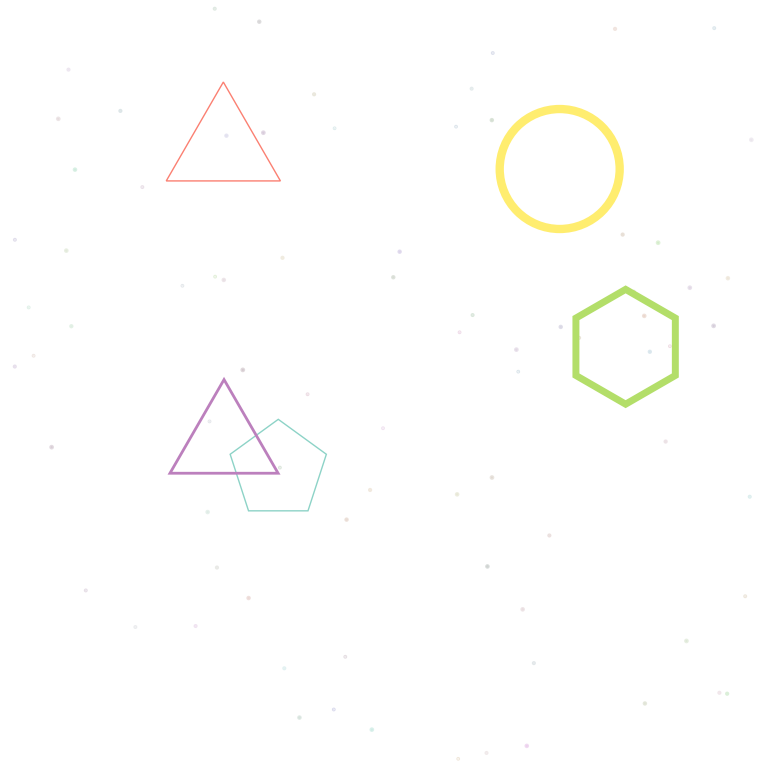[{"shape": "pentagon", "thickness": 0.5, "radius": 0.33, "center": [0.361, 0.39]}, {"shape": "triangle", "thickness": 0.5, "radius": 0.43, "center": [0.29, 0.808]}, {"shape": "hexagon", "thickness": 2.5, "radius": 0.37, "center": [0.813, 0.55]}, {"shape": "triangle", "thickness": 1, "radius": 0.41, "center": [0.291, 0.426]}, {"shape": "circle", "thickness": 3, "radius": 0.39, "center": [0.727, 0.781]}]